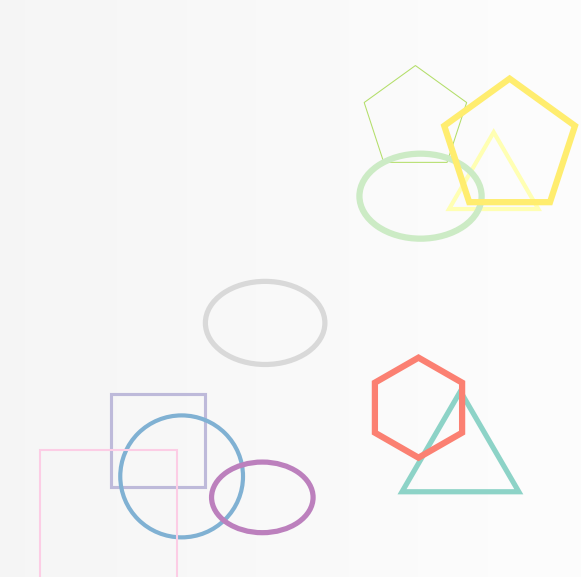[{"shape": "triangle", "thickness": 2.5, "radius": 0.58, "center": [0.792, 0.206]}, {"shape": "triangle", "thickness": 2, "radius": 0.44, "center": [0.849, 0.682]}, {"shape": "square", "thickness": 1.5, "radius": 0.4, "center": [0.271, 0.236]}, {"shape": "hexagon", "thickness": 3, "radius": 0.43, "center": [0.72, 0.293]}, {"shape": "circle", "thickness": 2, "radius": 0.53, "center": [0.312, 0.174]}, {"shape": "pentagon", "thickness": 0.5, "radius": 0.46, "center": [0.715, 0.793]}, {"shape": "square", "thickness": 1, "radius": 0.59, "center": [0.186, 0.101]}, {"shape": "oval", "thickness": 2.5, "radius": 0.51, "center": [0.456, 0.44]}, {"shape": "oval", "thickness": 2.5, "radius": 0.44, "center": [0.451, 0.138]}, {"shape": "oval", "thickness": 3, "radius": 0.53, "center": [0.723, 0.659]}, {"shape": "pentagon", "thickness": 3, "radius": 0.59, "center": [0.877, 0.745]}]